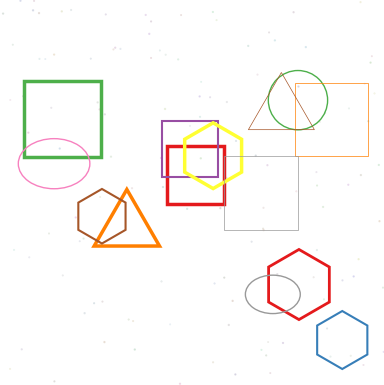[{"shape": "hexagon", "thickness": 2, "radius": 0.46, "center": [0.777, 0.261]}, {"shape": "square", "thickness": 2.5, "radius": 0.37, "center": [0.508, 0.545]}, {"shape": "hexagon", "thickness": 1.5, "radius": 0.38, "center": [0.889, 0.117]}, {"shape": "square", "thickness": 2.5, "radius": 0.5, "center": [0.162, 0.691]}, {"shape": "circle", "thickness": 1, "radius": 0.39, "center": [0.774, 0.74]}, {"shape": "square", "thickness": 1.5, "radius": 0.36, "center": [0.495, 0.612]}, {"shape": "square", "thickness": 0.5, "radius": 0.48, "center": [0.861, 0.69]}, {"shape": "triangle", "thickness": 2.5, "radius": 0.49, "center": [0.329, 0.41]}, {"shape": "hexagon", "thickness": 2.5, "radius": 0.43, "center": [0.554, 0.596]}, {"shape": "hexagon", "thickness": 1.5, "radius": 0.35, "center": [0.265, 0.438]}, {"shape": "triangle", "thickness": 0.5, "radius": 0.49, "center": [0.731, 0.713]}, {"shape": "oval", "thickness": 1, "radius": 0.46, "center": [0.14, 0.575]}, {"shape": "square", "thickness": 0.5, "radius": 0.48, "center": [0.679, 0.499]}, {"shape": "oval", "thickness": 1, "radius": 0.36, "center": [0.709, 0.235]}]